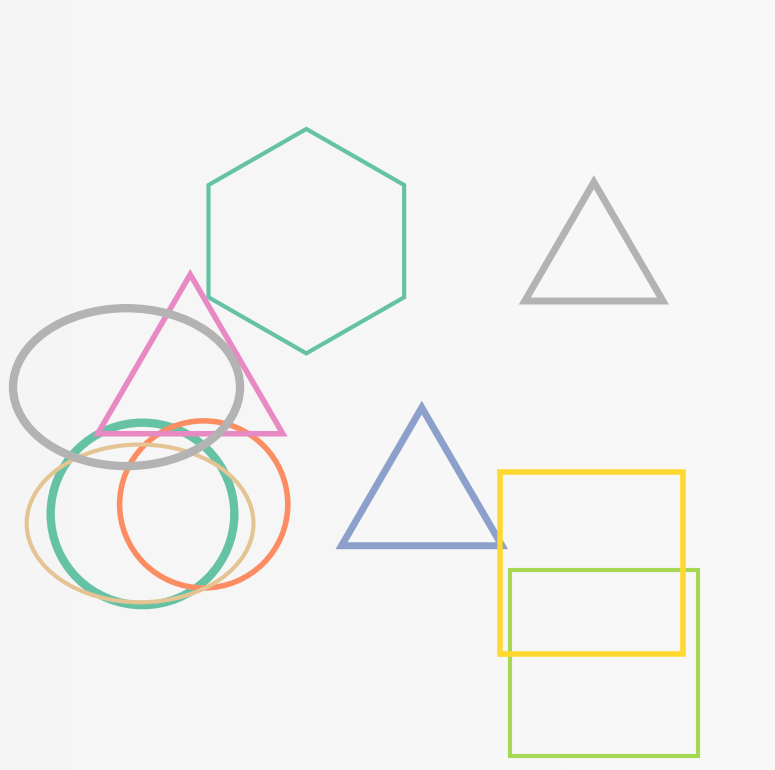[{"shape": "hexagon", "thickness": 1.5, "radius": 0.73, "center": [0.395, 0.687]}, {"shape": "circle", "thickness": 3, "radius": 0.59, "center": [0.184, 0.333]}, {"shape": "circle", "thickness": 2, "radius": 0.54, "center": [0.263, 0.345]}, {"shape": "triangle", "thickness": 2.5, "radius": 0.6, "center": [0.544, 0.351]}, {"shape": "triangle", "thickness": 2, "radius": 0.69, "center": [0.245, 0.506]}, {"shape": "square", "thickness": 1.5, "radius": 0.61, "center": [0.779, 0.139]}, {"shape": "square", "thickness": 2, "radius": 0.59, "center": [0.763, 0.269]}, {"shape": "oval", "thickness": 1.5, "radius": 0.73, "center": [0.181, 0.32]}, {"shape": "oval", "thickness": 3, "radius": 0.73, "center": [0.163, 0.497]}, {"shape": "triangle", "thickness": 2.5, "radius": 0.51, "center": [0.766, 0.661]}]